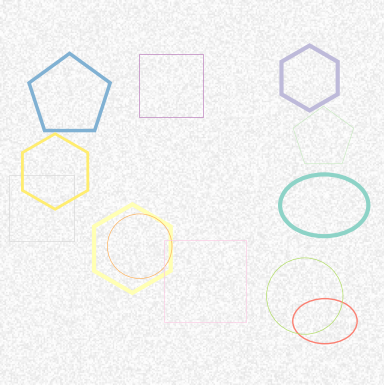[{"shape": "oval", "thickness": 3, "radius": 0.57, "center": [0.842, 0.467]}, {"shape": "hexagon", "thickness": 3, "radius": 0.57, "center": [0.344, 0.354]}, {"shape": "hexagon", "thickness": 3, "radius": 0.42, "center": [0.804, 0.797]}, {"shape": "oval", "thickness": 1, "radius": 0.42, "center": [0.844, 0.166]}, {"shape": "pentagon", "thickness": 2.5, "radius": 0.55, "center": [0.181, 0.75]}, {"shape": "circle", "thickness": 0.5, "radius": 0.42, "center": [0.363, 0.36]}, {"shape": "circle", "thickness": 0.5, "radius": 0.5, "center": [0.792, 0.231]}, {"shape": "square", "thickness": 0.5, "radius": 0.53, "center": [0.532, 0.27]}, {"shape": "square", "thickness": 0.5, "radius": 0.42, "center": [0.108, 0.459]}, {"shape": "square", "thickness": 0.5, "radius": 0.41, "center": [0.445, 0.778]}, {"shape": "pentagon", "thickness": 0.5, "radius": 0.41, "center": [0.84, 0.642]}, {"shape": "hexagon", "thickness": 2, "radius": 0.49, "center": [0.143, 0.555]}]